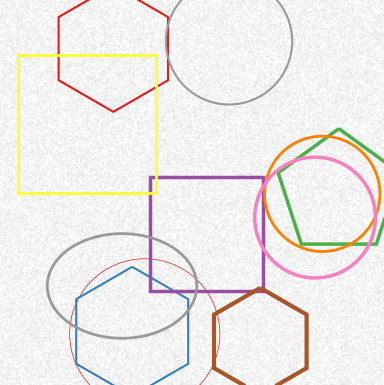[{"shape": "hexagon", "thickness": 1.5, "radius": 0.82, "center": [0.294, 0.874]}, {"shape": "circle", "thickness": 0.5, "radius": 0.98, "center": [0.376, 0.133]}, {"shape": "hexagon", "thickness": 1.5, "radius": 0.84, "center": [0.343, 0.139]}, {"shape": "pentagon", "thickness": 2.5, "radius": 0.83, "center": [0.88, 0.5]}, {"shape": "square", "thickness": 2.5, "radius": 0.74, "center": [0.537, 0.393]}, {"shape": "circle", "thickness": 2, "radius": 0.75, "center": [0.837, 0.497]}, {"shape": "square", "thickness": 2, "radius": 0.9, "center": [0.225, 0.678]}, {"shape": "hexagon", "thickness": 3, "radius": 0.69, "center": [0.676, 0.113]}, {"shape": "circle", "thickness": 2.5, "radius": 0.78, "center": [0.818, 0.435]}, {"shape": "circle", "thickness": 1.5, "radius": 0.82, "center": [0.595, 0.893]}, {"shape": "oval", "thickness": 2, "radius": 0.97, "center": [0.317, 0.257]}]